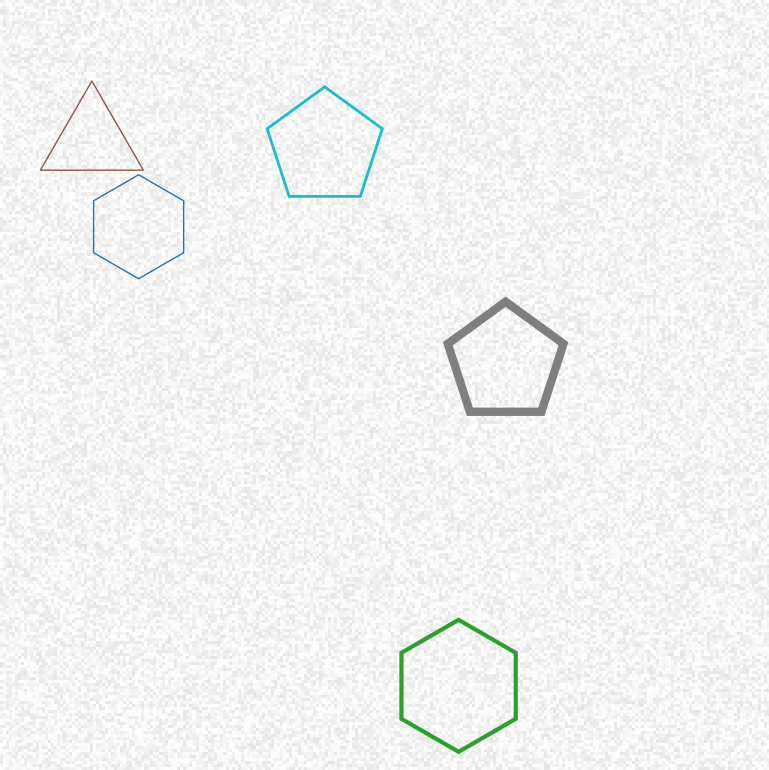[{"shape": "hexagon", "thickness": 0.5, "radius": 0.34, "center": [0.18, 0.706]}, {"shape": "hexagon", "thickness": 1.5, "radius": 0.43, "center": [0.596, 0.109]}, {"shape": "triangle", "thickness": 0.5, "radius": 0.39, "center": [0.119, 0.818]}, {"shape": "pentagon", "thickness": 3, "radius": 0.39, "center": [0.657, 0.529]}, {"shape": "pentagon", "thickness": 1, "radius": 0.39, "center": [0.422, 0.809]}]